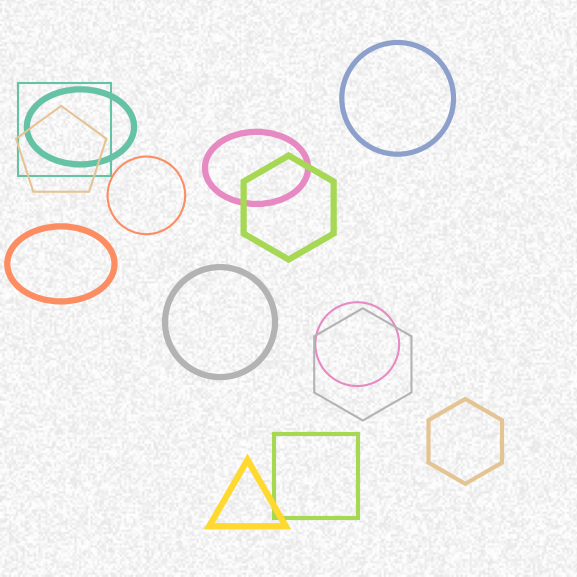[{"shape": "square", "thickness": 1, "radius": 0.4, "center": [0.112, 0.774]}, {"shape": "oval", "thickness": 3, "radius": 0.46, "center": [0.139, 0.779]}, {"shape": "circle", "thickness": 1, "radius": 0.34, "center": [0.253, 0.661]}, {"shape": "oval", "thickness": 3, "radius": 0.46, "center": [0.105, 0.542]}, {"shape": "circle", "thickness": 2.5, "radius": 0.48, "center": [0.689, 0.829]}, {"shape": "oval", "thickness": 3, "radius": 0.45, "center": [0.444, 0.708]}, {"shape": "circle", "thickness": 1, "radius": 0.36, "center": [0.619, 0.403]}, {"shape": "hexagon", "thickness": 3, "radius": 0.45, "center": [0.5, 0.64]}, {"shape": "square", "thickness": 2, "radius": 0.36, "center": [0.547, 0.174]}, {"shape": "triangle", "thickness": 3, "radius": 0.38, "center": [0.429, 0.126]}, {"shape": "pentagon", "thickness": 1, "radius": 0.41, "center": [0.106, 0.734]}, {"shape": "hexagon", "thickness": 2, "radius": 0.37, "center": [0.806, 0.235]}, {"shape": "hexagon", "thickness": 1, "radius": 0.49, "center": [0.628, 0.368]}, {"shape": "circle", "thickness": 3, "radius": 0.48, "center": [0.381, 0.441]}]